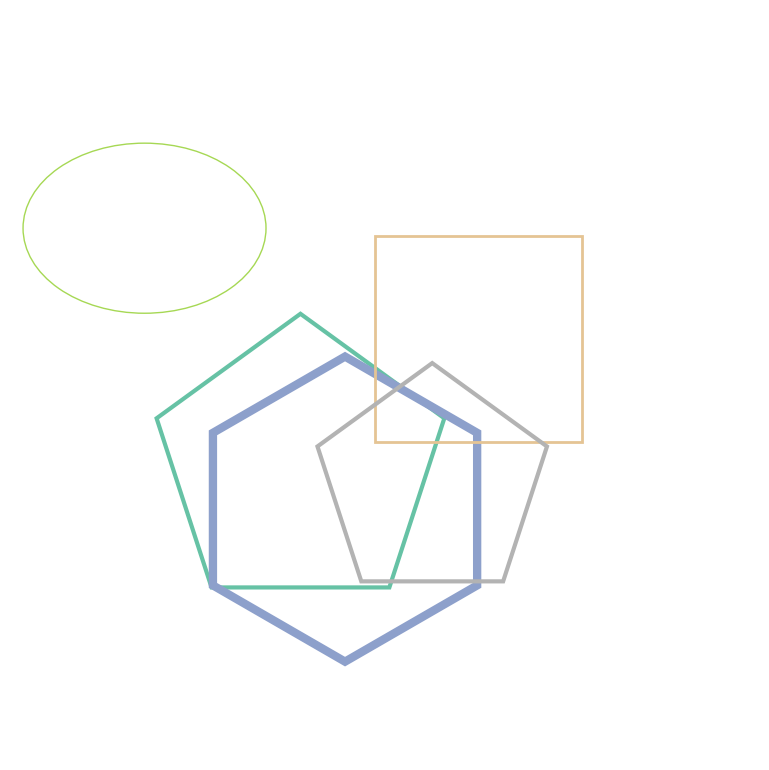[{"shape": "pentagon", "thickness": 1.5, "radius": 0.98, "center": [0.39, 0.396]}, {"shape": "hexagon", "thickness": 3, "radius": 0.99, "center": [0.448, 0.339]}, {"shape": "oval", "thickness": 0.5, "radius": 0.79, "center": [0.188, 0.704]}, {"shape": "square", "thickness": 1, "radius": 0.67, "center": [0.621, 0.56]}, {"shape": "pentagon", "thickness": 1.5, "radius": 0.78, "center": [0.561, 0.372]}]